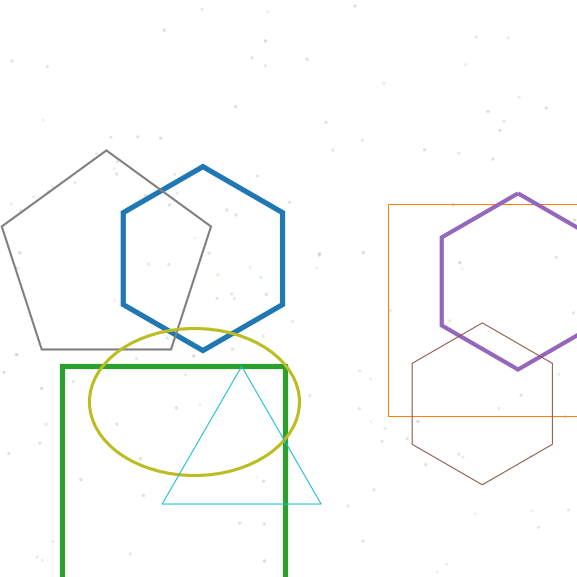[{"shape": "hexagon", "thickness": 2.5, "radius": 0.8, "center": [0.351, 0.551]}, {"shape": "square", "thickness": 0.5, "radius": 0.92, "center": [0.855, 0.462]}, {"shape": "square", "thickness": 2.5, "radius": 0.96, "center": [0.301, 0.173]}, {"shape": "hexagon", "thickness": 2, "radius": 0.76, "center": [0.897, 0.512]}, {"shape": "hexagon", "thickness": 0.5, "radius": 0.7, "center": [0.835, 0.3]}, {"shape": "pentagon", "thickness": 1, "radius": 0.95, "center": [0.184, 0.548]}, {"shape": "oval", "thickness": 1.5, "radius": 0.91, "center": [0.337, 0.303]}, {"shape": "triangle", "thickness": 0.5, "radius": 0.79, "center": [0.418, 0.206]}]